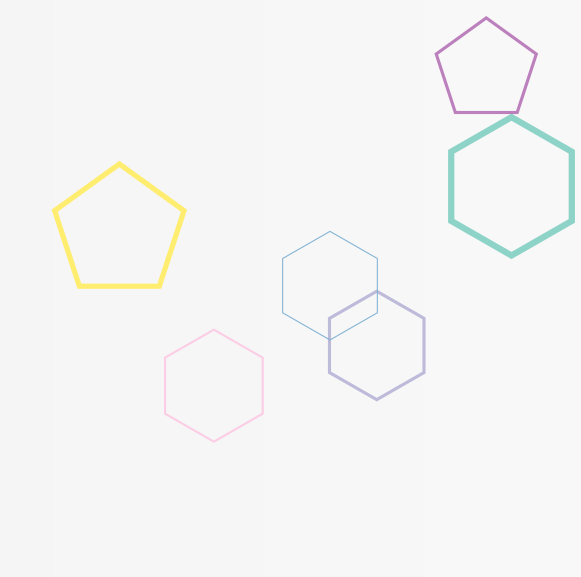[{"shape": "hexagon", "thickness": 3, "radius": 0.6, "center": [0.88, 0.676]}, {"shape": "hexagon", "thickness": 1.5, "radius": 0.47, "center": [0.648, 0.401]}, {"shape": "hexagon", "thickness": 0.5, "radius": 0.47, "center": [0.568, 0.504]}, {"shape": "hexagon", "thickness": 1, "radius": 0.48, "center": [0.368, 0.331]}, {"shape": "pentagon", "thickness": 1.5, "radius": 0.45, "center": [0.837, 0.878]}, {"shape": "pentagon", "thickness": 2.5, "radius": 0.58, "center": [0.205, 0.598]}]